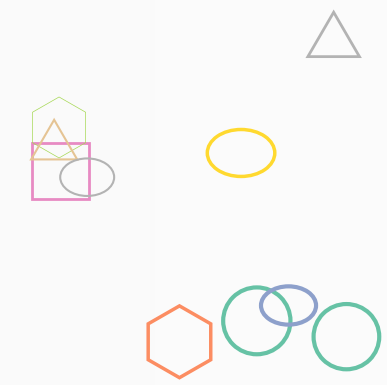[{"shape": "circle", "thickness": 3, "radius": 0.42, "center": [0.894, 0.126]}, {"shape": "circle", "thickness": 3, "radius": 0.43, "center": [0.663, 0.167]}, {"shape": "hexagon", "thickness": 2.5, "radius": 0.47, "center": [0.463, 0.112]}, {"shape": "oval", "thickness": 3, "radius": 0.36, "center": [0.745, 0.207]}, {"shape": "square", "thickness": 2, "radius": 0.37, "center": [0.155, 0.556]}, {"shape": "hexagon", "thickness": 0.5, "radius": 0.4, "center": [0.152, 0.669]}, {"shape": "oval", "thickness": 2.5, "radius": 0.44, "center": [0.622, 0.603]}, {"shape": "triangle", "thickness": 1.5, "radius": 0.34, "center": [0.14, 0.62]}, {"shape": "triangle", "thickness": 2, "radius": 0.38, "center": [0.861, 0.891]}, {"shape": "oval", "thickness": 1.5, "radius": 0.35, "center": [0.225, 0.54]}]